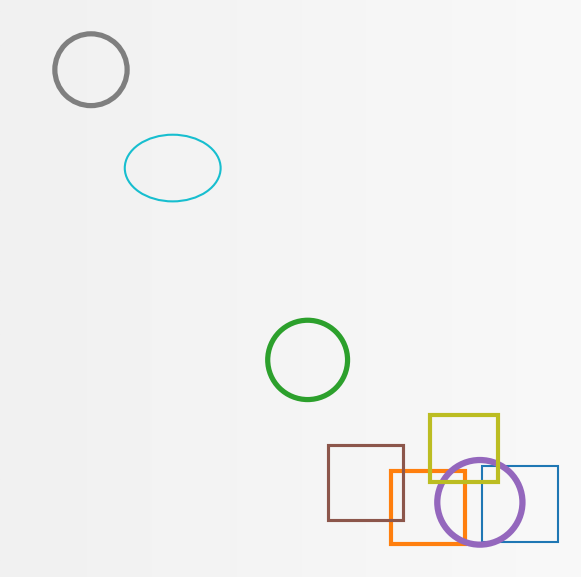[{"shape": "square", "thickness": 1, "radius": 0.33, "center": [0.895, 0.126]}, {"shape": "square", "thickness": 2, "radius": 0.31, "center": [0.736, 0.12]}, {"shape": "circle", "thickness": 2.5, "radius": 0.34, "center": [0.529, 0.376]}, {"shape": "circle", "thickness": 3, "radius": 0.37, "center": [0.826, 0.129]}, {"shape": "square", "thickness": 1.5, "radius": 0.32, "center": [0.629, 0.164]}, {"shape": "circle", "thickness": 2.5, "radius": 0.31, "center": [0.157, 0.878]}, {"shape": "square", "thickness": 2, "radius": 0.29, "center": [0.798, 0.222]}, {"shape": "oval", "thickness": 1, "radius": 0.41, "center": [0.297, 0.708]}]